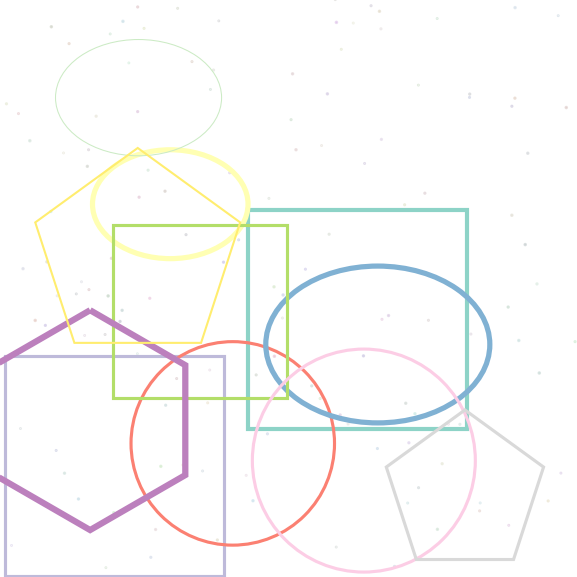[{"shape": "square", "thickness": 2, "radius": 0.95, "center": [0.618, 0.446]}, {"shape": "oval", "thickness": 2.5, "radius": 0.67, "center": [0.295, 0.646]}, {"shape": "square", "thickness": 1.5, "radius": 0.95, "center": [0.198, 0.192]}, {"shape": "circle", "thickness": 1.5, "radius": 0.88, "center": [0.403, 0.231]}, {"shape": "oval", "thickness": 2.5, "radius": 0.97, "center": [0.654, 0.403]}, {"shape": "square", "thickness": 1.5, "radius": 0.75, "center": [0.346, 0.46]}, {"shape": "circle", "thickness": 1.5, "radius": 0.97, "center": [0.63, 0.202]}, {"shape": "pentagon", "thickness": 1.5, "radius": 0.72, "center": [0.805, 0.146]}, {"shape": "hexagon", "thickness": 3, "radius": 0.95, "center": [0.156, 0.272]}, {"shape": "oval", "thickness": 0.5, "radius": 0.72, "center": [0.24, 0.83]}, {"shape": "pentagon", "thickness": 1, "radius": 0.93, "center": [0.238, 0.556]}]